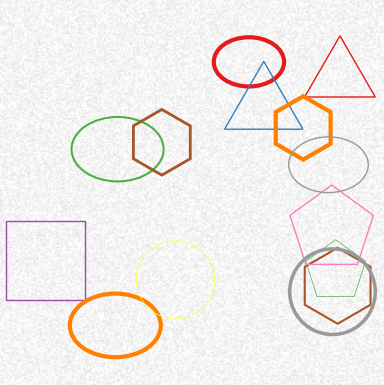[{"shape": "triangle", "thickness": 1, "radius": 0.53, "center": [0.883, 0.801]}, {"shape": "oval", "thickness": 3, "radius": 0.46, "center": [0.647, 0.839]}, {"shape": "triangle", "thickness": 1, "radius": 0.59, "center": [0.685, 0.723]}, {"shape": "pentagon", "thickness": 0.5, "radius": 0.41, "center": [0.872, 0.296]}, {"shape": "oval", "thickness": 1.5, "radius": 0.6, "center": [0.305, 0.612]}, {"shape": "square", "thickness": 1, "radius": 0.51, "center": [0.119, 0.324]}, {"shape": "oval", "thickness": 3, "radius": 0.59, "center": [0.299, 0.155]}, {"shape": "hexagon", "thickness": 3, "radius": 0.41, "center": [0.788, 0.668]}, {"shape": "circle", "thickness": 0.5, "radius": 0.51, "center": [0.456, 0.273]}, {"shape": "hexagon", "thickness": 1.5, "radius": 0.49, "center": [0.877, 0.258]}, {"shape": "hexagon", "thickness": 2, "radius": 0.43, "center": [0.42, 0.63]}, {"shape": "pentagon", "thickness": 1, "radius": 0.57, "center": [0.861, 0.405]}, {"shape": "circle", "thickness": 2.5, "radius": 0.56, "center": [0.864, 0.242]}, {"shape": "oval", "thickness": 1, "radius": 0.52, "center": [0.853, 0.572]}]